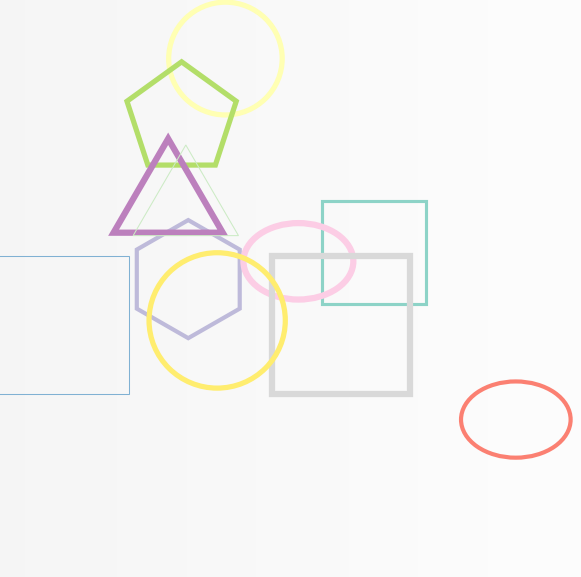[{"shape": "square", "thickness": 1.5, "radius": 0.45, "center": [0.643, 0.562]}, {"shape": "circle", "thickness": 2.5, "radius": 0.49, "center": [0.388, 0.898]}, {"shape": "hexagon", "thickness": 2, "radius": 0.51, "center": [0.324, 0.516]}, {"shape": "oval", "thickness": 2, "radius": 0.47, "center": [0.887, 0.273]}, {"shape": "square", "thickness": 0.5, "radius": 0.6, "center": [0.102, 0.436]}, {"shape": "pentagon", "thickness": 2.5, "radius": 0.49, "center": [0.312, 0.793]}, {"shape": "oval", "thickness": 3, "radius": 0.47, "center": [0.513, 0.547]}, {"shape": "square", "thickness": 3, "radius": 0.6, "center": [0.587, 0.437]}, {"shape": "triangle", "thickness": 3, "radius": 0.54, "center": [0.289, 0.65]}, {"shape": "triangle", "thickness": 0.5, "radius": 0.52, "center": [0.32, 0.643]}, {"shape": "circle", "thickness": 2.5, "radius": 0.59, "center": [0.374, 0.444]}]